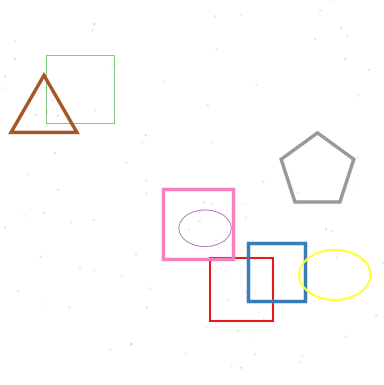[{"shape": "square", "thickness": 1.5, "radius": 0.41, "center": [0.628, 0.248]}, {"shape": "square", "thickness": 2.5, "radius": 0.37, "center": [0.717, 0.293]}, {"shape": "square", "thickness": 0.5, "radius": 0.45, "center": [0.207, 0.768]}, {"shape": "oval", "thickness": 0.5, "radius": 0.34, "center": [0.533, 0.407]}, {"shape": "oval", "thickness": 1.5, "radius": 0.46, "center": [0.87, 0.286]}, {"shape": "triangle", "thickness": 2.5, "radius": 0.49, "center": [0.114, 0.705]}, {"shape": "square", "thickness": 2.5, "radius": 0.45, "center": [0.514, 0.418]}, {"shape": "pentagon", "thickness": 2.5, "radius": 0.5, "center": [0.825, 0.556]}]